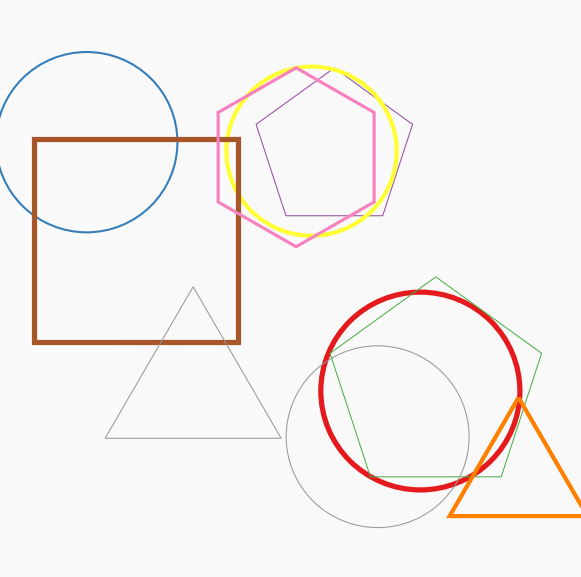[{"shape": "circle", "thickness": 2.5, "radius": 0.86, "center": [0.723, 0.322]}, {"shape": "circle", "thickness": 1, "radius": 0.78, "center": [0.149, 0.753]}, {"shape": "pentagon", "thickness": 0.5, "radius": 0.96, "center": [0.75, 0.328]}, {"shape": "pentagon", "thickness": 0.5, "radius": 0.71, "center": [0.575, 0.74]}, {"shape": "triangle", "thickness": 2, "radius": 0.68, "center": [0.892, 0.174]}, {"shape": "circle", "thickness": 2, "radius": 0.73, "center": [0.536, 0.737]}, {"shape": "square", "thickness": 2.5, "radius": 0.88, "center": [0.234, 0.582]}, {"shape": "hexagon", "thickness": 1.5, "radius": 0.77, "center": [0.509, 0.727]}, {"shape": "circle", "thickness": 0.5, "radius": 0.79, "center": [0.65, 0.243]}, {"shape": "triangle", "thickness": 0.5, "radius": 0.87, "center": [0.332, 0.328]}]